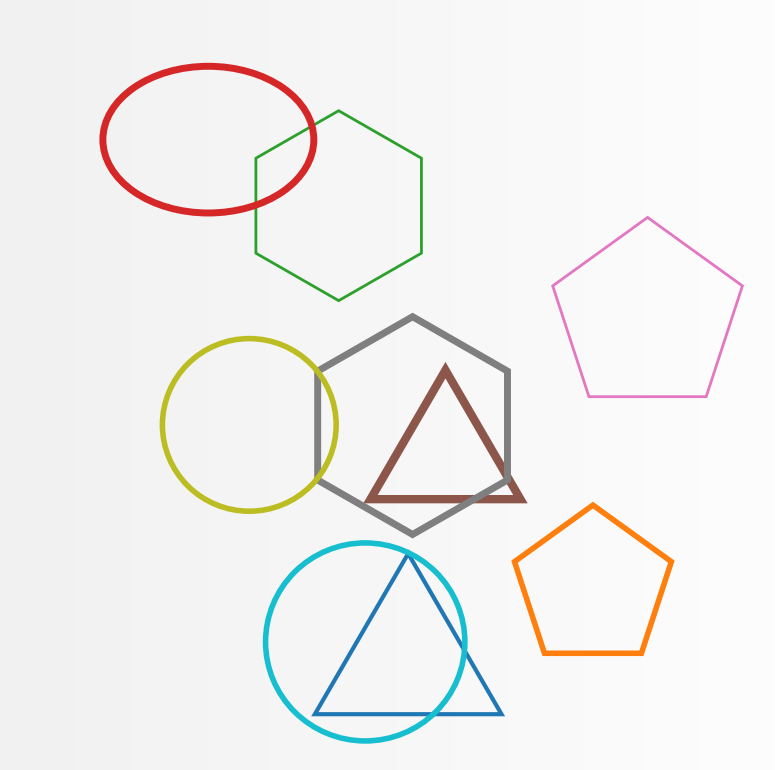[{"shape": "triangle", "thickness": 1.5, "radius": 0.7, "center": [0.527, 0.142]}, {"shape": "pentagon", "thickness": 2, "radius": 0.53, "center": [0.765, 0.238]}, {"shape": "hexagon", "thickness": 1, "radius": 0.62, "center": [0.437, 0.733]}, {"shape": "oval", "thickness": 2.5, "radius": 0.68, "center": [0.269, 0.819]}, {"shape": "triangle", "thickness": 3, "radius": 0.56, "center": [0.575, 0.408]}, {"shape": "pentagon", "thickness": 1, "radius": 0.64, "center": [0.836, 0.589]}, {"shape": "hexagon", "thickness": 2.5, "radius": 0.71, "center": [0.532, 0.447]}, {"shape": "circle", "thickness": 2, "radius": 0.56, "center": [0.322, 0.448]}, {"shape": "circle", "thickness": 2, "radius": 0.64, "center": [0.471, 0.166]}]